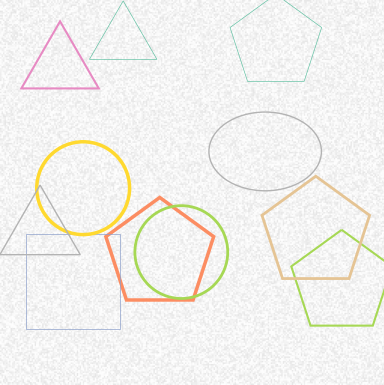[{"shape": "triangle", "thickness": 0.5, "radius": 0.51, "center": [0.32, 0.896]}, {"shape": "pentagon", "thickness": 0.5, "radius": 0.63, "center": [0.716, 0.89]}, {"shape": "pentagon", "thickness": 2.5, "radius": 0.74, "center": [0.415, 0.34]}, {"shape": "square", "thickness": 0.5, "radius": 0.61, "center": [0.189, 0.269]}, {"shape": "triangle", "thickness": 1.5, "radius": 0.58, "center": [0.156, 0.828]}, {"shape": "circle", "thickness": 2, "radius": 0.6, "center": [0.471, 0.345]}, {"shape": "pentagon", "thickness": 1.5, "radius": 0.69, "center": [0.887, 0.265]}, {"shape": "circle", "thickness": 2.5, "radius": 0.6, "center": [0.216, 0.511]}, {"shape": "pentagon", "thickness": 2, "radius": 0.73, "center": [0.82, 0.395]}, {"shape": "oval", "thickness": 1, "radius": 0.73, "center": [0.689, 0.607]}, {"shape": "triangle", "thickness": 1, "radius": 0.6, "center": [0.104, 0.399]}]